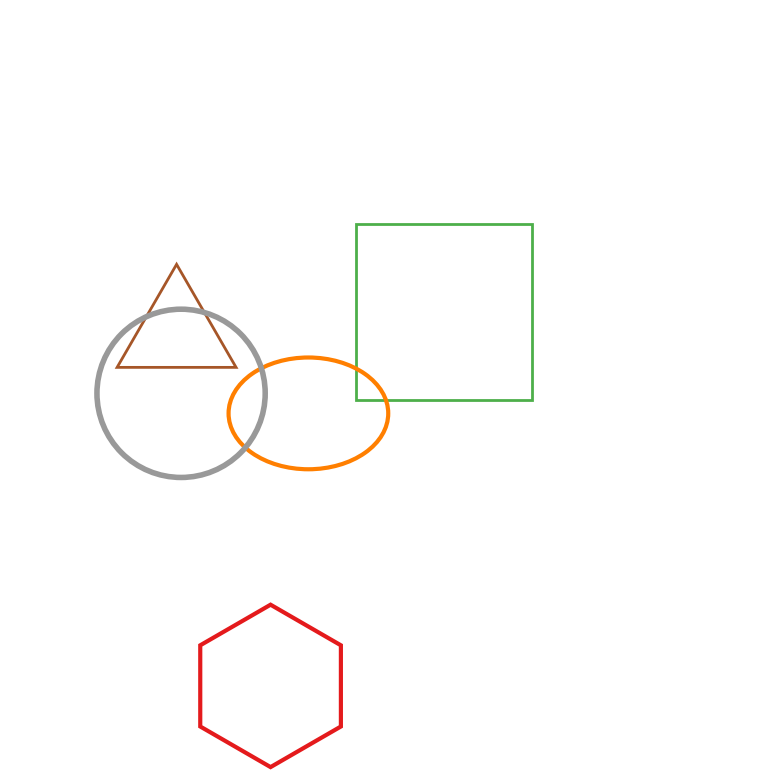[{"shape": "hexagon", "thickness": 1.5, "radius": 0.53, "center": [0.351, 0.109]}, {"shape": "square", "thickness": 1, "radius": 0.57, "center": [0.576, 0.595]}, {"shape": "oval", "thickness": 1.5, "radius": 0.52, "center": [0.401, 0.463]}, {"shape": "triangle", "thickness": 1, "radius": 0.45, "center": [0.229, 0.567]}, {"shape": "circle", "thickness": 2, "radius": 0.55, "center": [0.235, 0.489]}]